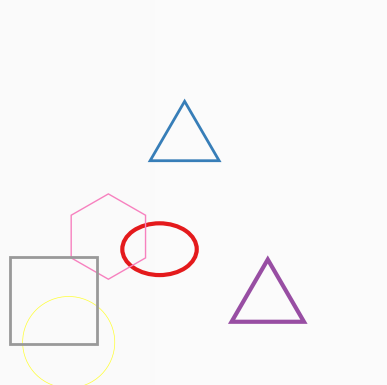[{"shape": "oval", "thickness": 3, "radius": 0.48, "center": [0.412, 0.353]}, {"shape": "triangle", "thickness": 2, "radius": 0.51, "center": [0.476, 0.634]}, {"shape": "triangle", "thickness": 3, "radius": 0.54, "center": [0.691, 0.218]}, {"shape": "circle", "thickness": 0.5, "radius": 0.59, "center": [0.177, 0.111]}, {"shape": "hexagon", "thickness": 1, "radius": 0.55, "center": [0.28, 0.386]}, {"shape": "square", "thickness": 2, "radius": 0.56, "center": [0.138, 0.22]}]